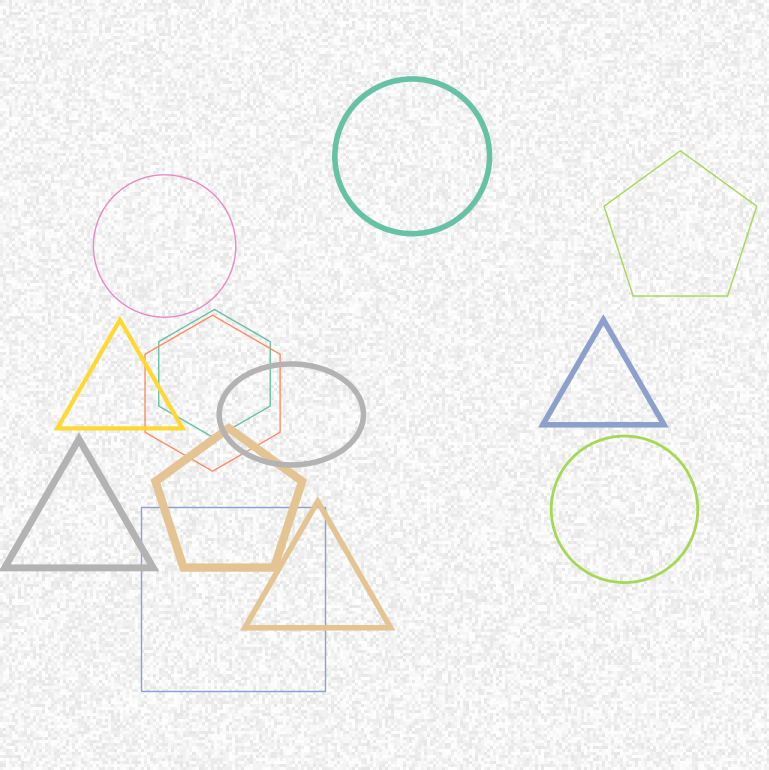[{"shape": "hexagon", "thickness": 0.5, "radius": 0.42, "center": [0.279, 0.514]}, {"shape": "circle", "thickness": 2, "radius": 0.5, "center": [0.535, 0.797]}, {"shape": "hexagon", "thickness": 0.5, "radius": 0.51, "center": [0.276, 0.489]}, {"shape": "triangle", "thickness": 2, "radius": 0.45, "center": [0.784, 0.494]}, {"shape": "square", "thickness": 0.5, "radius": 0.6, "center": [0.302, 0.222]}, {"shape": "circle", "thickness": 0.5, "radius": 0.46, "center": [0.214, 0.681]}, {"shape": "pentagon", "thickness": 0.5, "radius": 0.52, "center": [0.884, 0.7]}, {"shape": "circle", "thickness": 1, "radius": 0.48, "center": [0.811, 0.339]}, {"shape": "triangle", "thickness": 1.5, "radius": 0.47, "center": [0.156, 0.491]}, {"shape": "pentagon", "thickness": 3, "radius": 0.5, "center": [0.297, 0.344]}, {"shape": "triangle", "thickness": 2, "radius": 0.55, "center": [0.413, 0.239]}, {"shape": "oval", "thickness": 2, "radius": 0.47, "center": [0.378, 0.462]}, {"shape": "triangle", "thickness": 2.5, "radius": 0.56, "center": [0.103, 0.318]}]